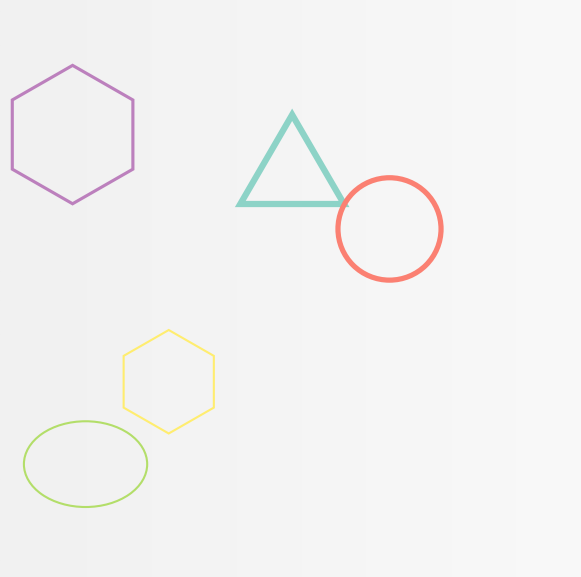[{"shape": "triangle", "thickness": 3, "radius": 0.52, "center": [0.503, 0.697]}, {"shape": "circle", "thickness": 2.5, "radius": 0.44, "center": [0.67, 0.603]}, {"shape": "oval", "thickness": 1, "radius": 0.53, "center": [0.147, 0.195]}, {"shape": "hexagon", "thickness": 1.5, "radius": 0.6, "center": [0.125, 0.766]}, {"shape": "hexagon", "thickness": 1, "radius": 0.45, "center": [0.29, 0.338]}]